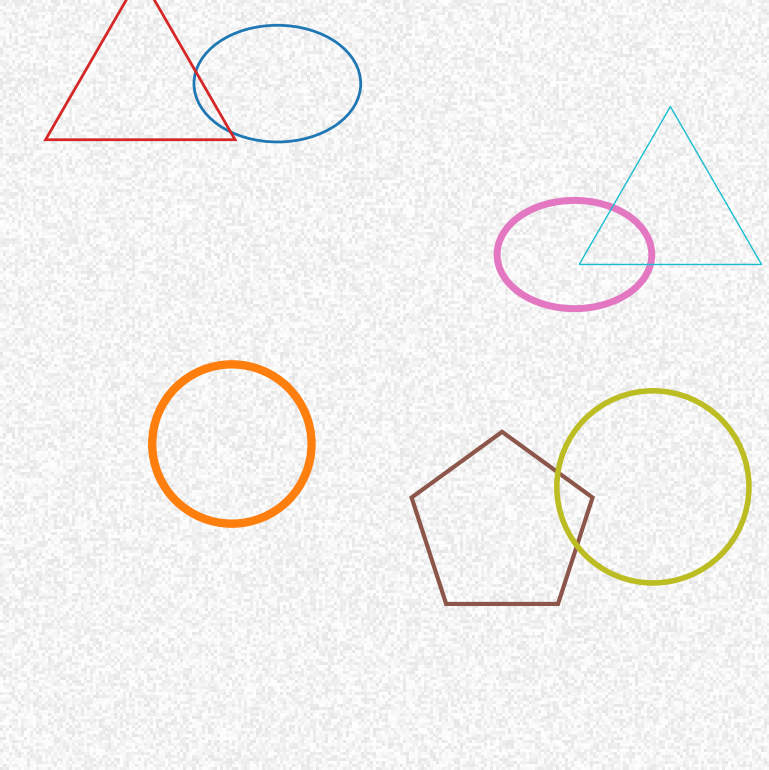[{"shape": "oval", "thickness": 1, "radius": 0.54, "center": [0.36, 0.891]}, {"shape": "circle", "thickness": 3, "radius": 0.52, "center": [0.301, 0.423]}, {"shape": "triangle", "thickness": 1, "radius": 0.71, "center": [0.182, 0.89]}, {"shape": "pentagon", "thickness": 1.5, "radius": 0.62, "center": [0.652, 0.316]}, {"shape": "oval", "thickness": 2.5, "radius": 0.5, "center": [0.746, 0.669]}, {"shape": "circle", "thickness": 2, "radius": 0.62, "center": [0.848, 0.368]}, {"shape": "triangle", "thickness": 0.5, "radius": 0.68, "center": [0.871, 0.725]}]